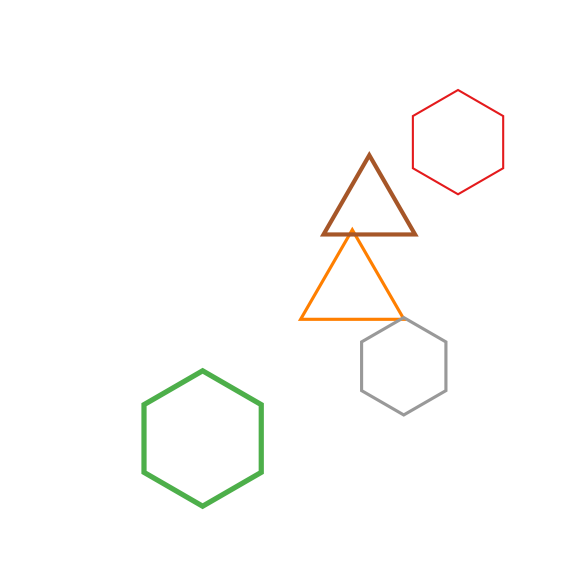[{"shape": "hexagon", "thickness": 1, "radius": 0.45, "center": [0.793, 0.753]}, {"shape": "hexagon", "thickness": 2.5, "radius": 0.59, "center": [0.351, 0.24]}, {"shape": "triangle", "thickness": 1.5, "radius": 0.52, "center": [0.61, 0.498]}, {"shape": "triangle", "thickness": 2, "radius": 0.46, "center": [0.639, 0.639]}, {"shape": "hexagon", "thickness": 1.5, "radius": 0.42, "center": [0.699, 0.365]}]